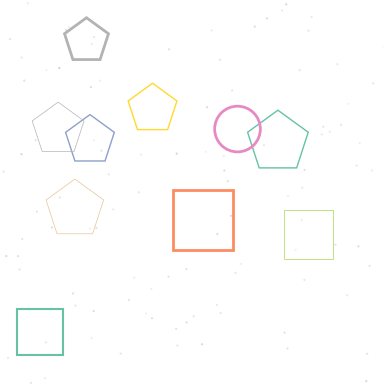[{"shape": "pentagon", "thickness": 1, "radius": 0.41, "center": [0.722, 0.631]}, {"shape": "square", "thickness": 1.5, "radius": 0.3, "center": [0.105, 0.139]}, {"shape": "square", "thickness": 2, "radius": 0.39, "center": [0.527, 0.429]}, {"shape": "pentagon", "thickness": 1, "radius": 0.33, "center": [0.234, 0.636]}, {"shape": "circle", "thickness": 2, "radius": 0.3, "center": [0.617, 0.665]}, {"shape": "square", "thickness": 0.5, "radius": 0.32, "center": [0.802, 0.392]}, {"shape": "pentagon", "thickness": 1, "radius": 0.33, "center": [0.396, 0.717]}, {"shape": "pentagon", "thickness": 0.5, "radius": 0.39, "center": [0.194, 0.456]}, {"shape": "pentagon", "thickness": 0.5, "radius": 0.35, "center": [0.151, 0.664]}, {"shape": "pentagon", "thickness": 2, "radius": 0.3, "center": [0.225, 0.894]}]